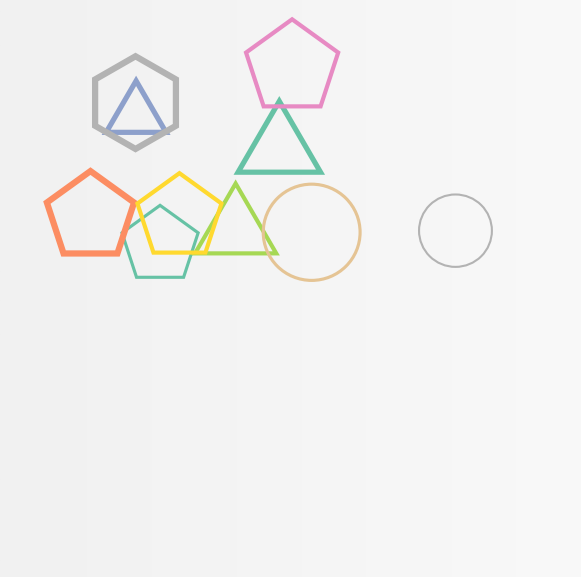[{"shape": "triangle", "thickness": 2.5, "radius": 0.41, "center": [0.481, 0.742]}, {"shape": "pentagon", "thickness": 1.5, "radius": 0.34, "center": [0.275, 0.575]}, {"shape": "pentagon", "thickness": 3, "radius": 0.39, "center": [0.156, 0.624]}, {"shape": "triangle", "thickness": 2.5, "radius": 0.3, "center": [0.234, 0.8]}, {"shape": "pentagon", "thickness": 2, "radius": 0.42, "center": [0.503, 0.882]}, {"shape": "triangle", "thickness": 2, "radius": 0.4, "center": [0.405, 0.601]}, {"shape": "pentagon", "thickness": 2, "radius": 0.38, "center": [0.309, 0.623]}, {"shape": "circle", "thickness": 1.5, "radius": 0.42, "center": [0.536, 0.597]}, {"shape": "circle", "thickness": 1, "radius": 0.31, "center": [0.784, 0.6]}, {"shape": "hexagon", "thickness": 3, "radius": 0.4, "center": [0.233, 0.821]}]